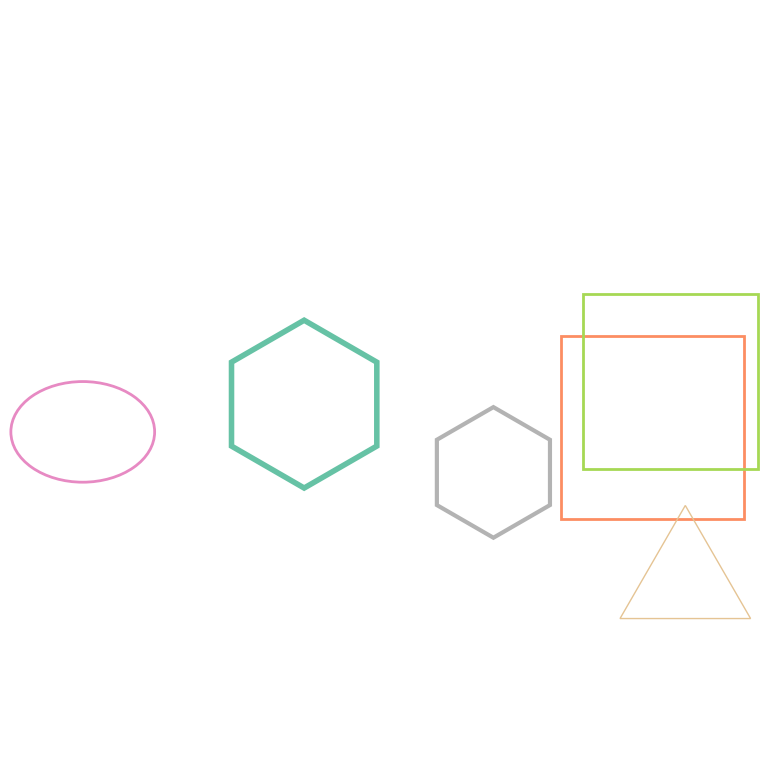[{"shape": "hexagon", "thickness": 2, "radius": 0.54, "center": [0.395, 0.475]}, {"shape": "square", "thickness": 1, "radius": 0.6, "center": [0.848, 0.444]}, {"shape": "oval", "thickness": 1, "radius": 0.47, "center": [0.107, 0.439]}, {"shape": "square", "thickness": 1, "radius": 0.57, "center": [0.871, 0.504]}, {"shape": "triangle", "thickness": 0.5, "radius": 0.49, "center": [0.89, 0.246]}, {"shape": "hexagon", "thickness": 1.5, "radius": 0.42, "center": [0.641, 0.386]}]